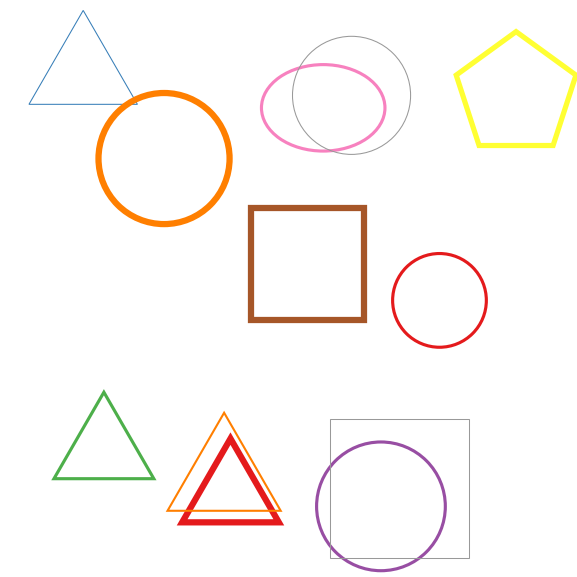[{"shape": "circle", "thickness": 1.5, "radius": 0.41, "center": [0.761, 0.479]}, {"shape": "triangle", "thickness": 3, "radius": 0.48, "center": [0.399, 0.143]}, {"shape": "triangle", "thickness": 0.5, "radius": 0.54, "center": [0.144, 0.873]}, {"shape": "triangle", "thickness": 1.5, "radius": 0.5, "center": [0.18, 0.22]}, {"shape": "circle", "thickness": 1.5, "radius": 0.56, "center": [0.66, 0.122]}, {"shape": "circle", "thickness": 3, "radius": 0.57, "center": [0.284, 0.725]}, {"shape": "triangle", "thickness": 1, "radius": 0.57, "center": [0.388, 0.171]}, {"shape": "pentagon", "thickness": 2.5, "radius": 0.55, "center": [0.894, 0.835]}, {"shape": "square", "thickness": 3, "radius": 0.49, "center": [0.532, 0.542]}, {"shape": "oval", "thickness": 1.5, "radius": 0.53, "center": [0.56, 0.812]}, {"shape": "square", "thickness": 0.5, "radius": 0.6, "center": [0.692, 0.153]}, {"shape": "circle", "thickness": 0.5, "radius": 0.51, "center": [0.609, 0.834]}]